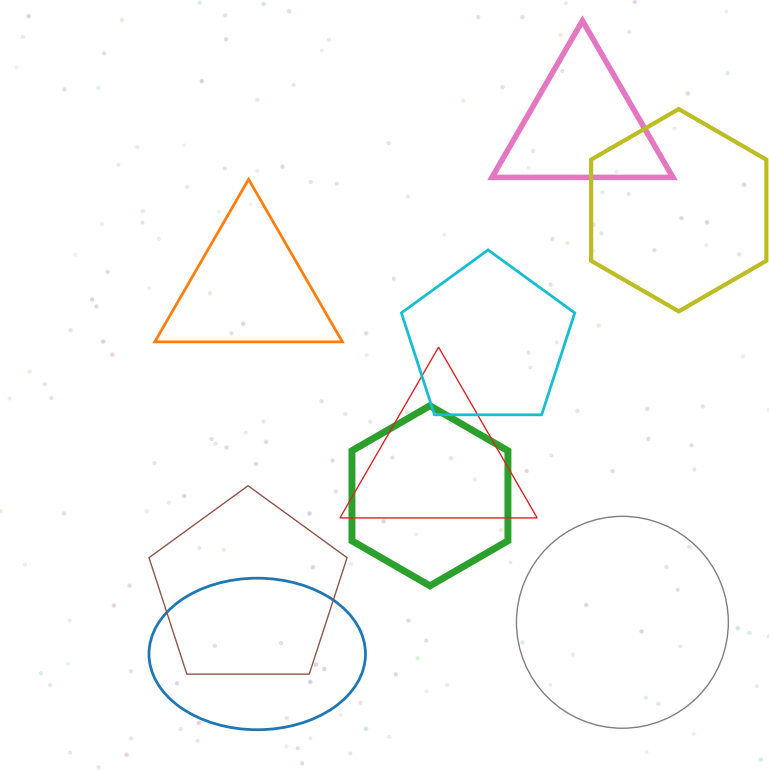[{"shape": "oval", "thickness": 1, "radius": 0.7, "center": [0.334, 0.151]}, {"shape": "triangle", "thickness": 1, "radius": 0.7, "center": [0.323, 0.626]}, {"shape": "hexagon", "thickness": 2.5, "radius": 0.58, "center": [0.558, 0.356]}, {"shape": "triangle", "thickness": 0.5, "radius": 0.74, "center": [0.57, 0.401]}, {"shape": "pentagon", "thickness": 0.5, "radius": 0.68, "center": [0.322, 0.234]}, {"shape": "triangle", "thickness": 2, "radius": 0.68, "center": [0.756, 0.837]}, {"shape": "circle", "thickness": 0.5, "radius": 0.69, "center": [0.808, 0.192]}, {"shape": "hexagon", "thickness": 1.5, "radius": 0.66, "center": [0.881, 0.727]}, {"shape": "pentagon", "thickness": 1, "radius": 0.59, "center": [0.634, 0.557]}]